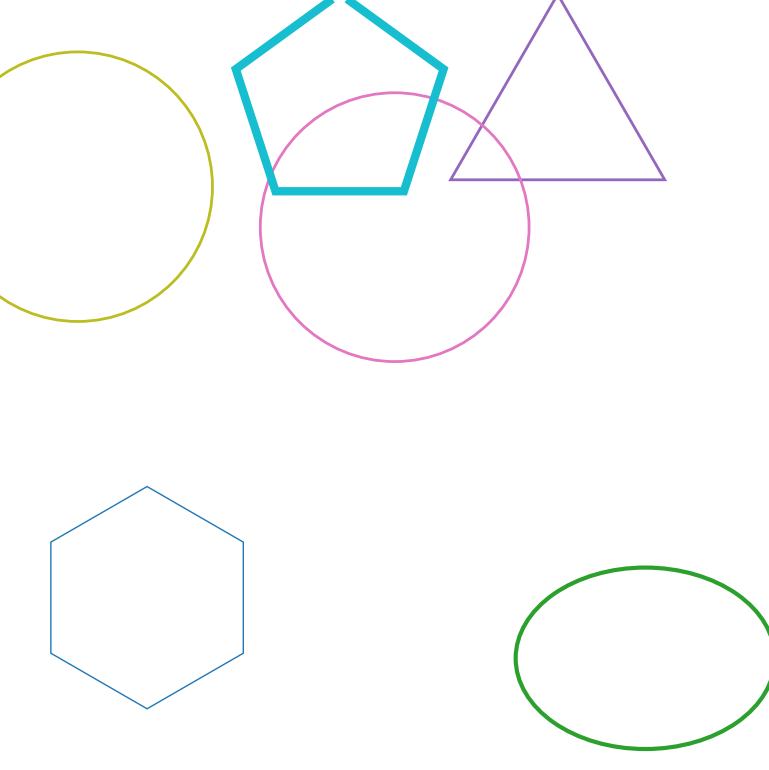[{"shape": "hexagon", "thickness": 0.5, "radius": 0.72, "center": [0.191, 0.224]}, {"shape": "oval", "thickness": 1.5, "radius": 0.84, "center": [0.838, 0.145]}, {"shape": "triangle", "thickness": 1, "radius": 0.8, "center": [0.724, 0.847]}, {"shape": "circle", "thickness": 1, "radius": 0.87, "center": [0.513, 0.705]}, {"shape": "circle", "thickness": 1, "radius": 0.88, "center": [0.101, 0.758]}, {"shape": "pentagon", "thickness": 3, "radius": 0.71, "center": [0.441, 0.866]}]